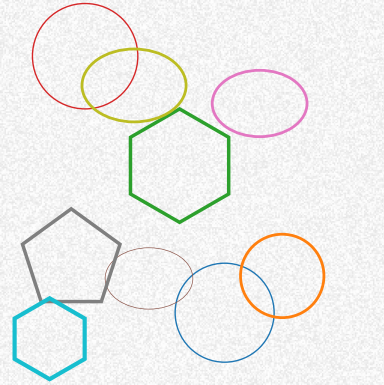[{"shape": "circle", "thickness": 1, "radius": 0.64, "center": [0.583, 0.188]}, {"shape": "circle", "thickness": 2, "radius": 0.54, "center": [0.733, 0.283]}, {"shape": "hexagon", "thickness": 2.5, "radius": 0.74, "center": [0.466, 0.57]}, {"shape": "circle", "thickness": 1, "radius": 0.68, "center": [0.221, 0.854]}, {"shape": "oval", "thickness": 0.5, "radius": 0.57, "center": [0.387, 0.277]}, {"shape": "oval", "thickness": 2, "radius": 0.62, "center": [0.674, 0.731]}, {"shape": "pentagon", "thickness": 2.5, "radius": 0.67, "center": [0.185, 0.324]}, {"shape": "oval", "thickness": 2, "radius": 0.68, "center": [0.348, 0.778]}, {"shape": "hexagon", "thickness": 3, "radius": 0.53, "center": [0.129, 0.12]}]